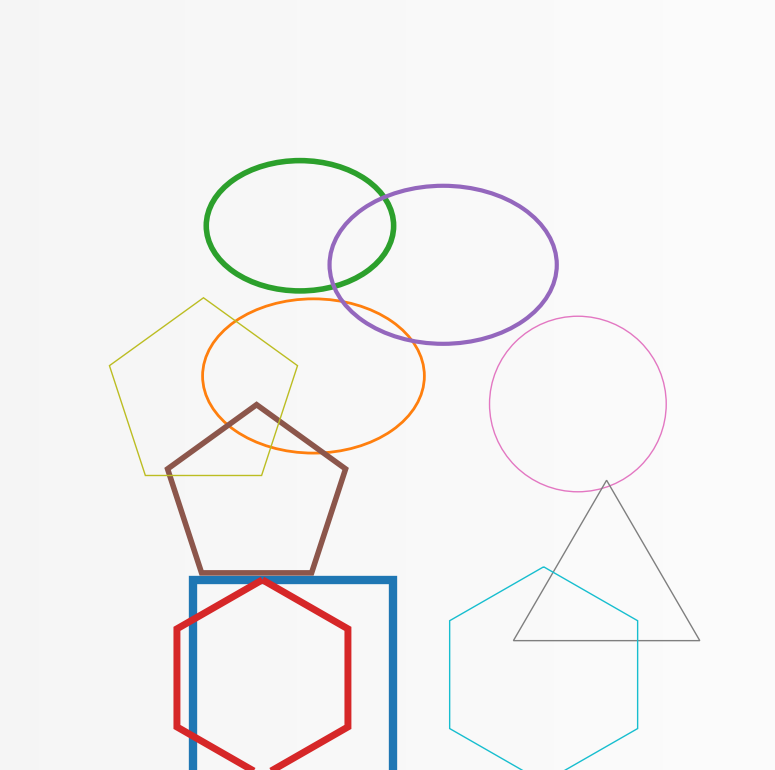[{"shape": "square", "thickness": 3, "radius": 0.64, "center": [0.378, 0.118]}, {"shape": "oval", "thickness": 1, "radius": 0.72, "center": [0.404, 0.512]}, {"shape": "oval", "thickness": 2, "radius": 0.6, "center": [0.387, 0.707]}, {"shape": "hexagon", "thickness": 2.5, "radius": 0.64, "center": [0.339, 0.12]}, {"shape": "oval", "thickness": 1.5, "radius": 0.73, "center": [0.572, 0.656]}, {"shape": "pentagon", "thickness": 2, "radius": 0.6, "center": [0.331, 0.354]}, {"shape": "circle", "thickness": 0.5, "radius": 0.57, "center": [0.746, 0.475]}, {"shape": "triangle", "thickness": 0.5, "radius": 0.69, "center": [0.783, 0.237]}, {"shape": "pentagon", "thickness": 0.5, "radius": 0.64, "center": [0.263, 0.486]}, {"shape": "hexagon", "thickness": 0.5, "radius": 0.7, "center": [0.701, 0.124]}]